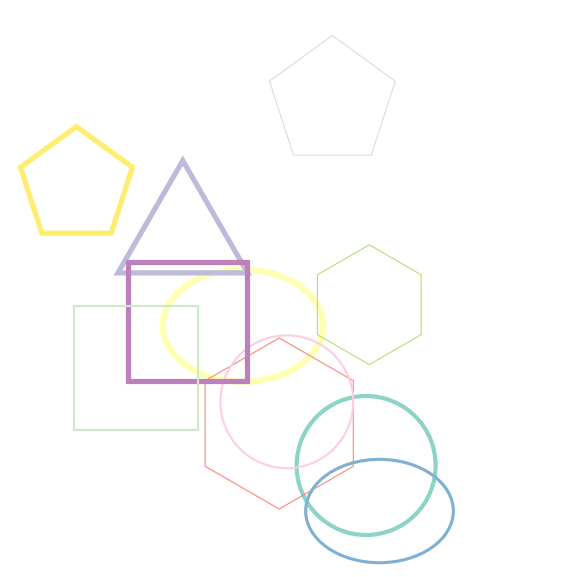[{"shape": "circle", "thickness": 2, "radius": 0.6, "center": [0.634, 0.193]}, {"shape": "oval", "thickness": 3, "radius": 0.69, "center": [0.421, 0.435]}, {"shape": "triangle", "thickness": 2.5, "radius": 0.65, "center": [0.316, 0.591]}, {"shape": "hexagon", "thickness": 0.5, "radius": 0.74, "center": [0.483, 0.266]}, {"shape": "oval", "thickness": 1.5, "radius": 0.64, "center": [0.657, 0.114]}, {"shape": "hexagon", "thickness": 0.5, "radius": 0.52, "center": [0.639, 0.471]}, {"shape": "circle", "thickness": 1, "radius": 0.58, "center": [0.497, 0.303]}, {"shape": "pentagon", "thickness": 0.5, "radius": 0.57, "center": [0.576, 0.823]}, {"shape": "square", "thickness": 2.5, "radius": 0.52, "center": [0.325, 0.442]}, {"shape": "square", "thickness": 1, "radius": 0.53, "center": [0.235, 0.362]}, {"shape": "pentagon", "thickness": 2.5, "radius": 0.51, "center": [0.132, 0.678]}]